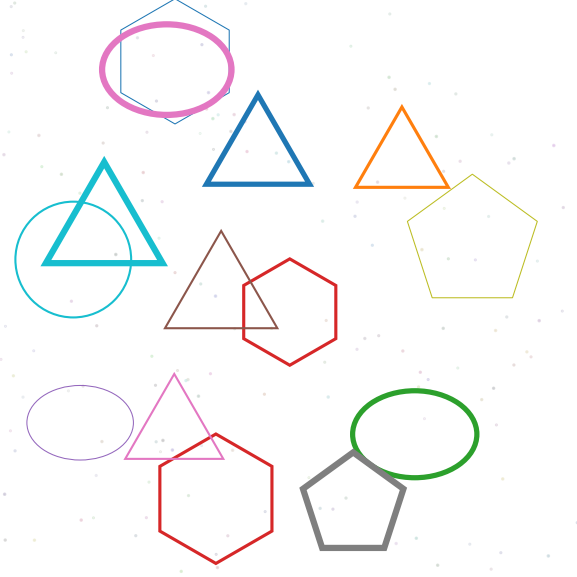[{"shape": "hexagon", "thickness": 0.5, "radius": 0.54, "center": [0.303, 0.893]}, {"shape": "triangle", "thickness": 2.5, "radius": 0.52, "center": [0.447, 0.732]}, {"shape": "triangle", "thickness": 1.5, "radius": 0.46, "center": [0.696, 0.721]}, {"shape": "oval", "thickness": 2.5, "radius": 0.54, "center": [0.718, 0.247]}, {"shape": "hexagon", "thickness": 1.5, "radius": 0.56, "center": [0.374, 0.136]}, {"shape": "hexagon", "thickness": 1.5, "radius": 0.46, "center": [0.502, 0.459]}, {"shape": "oval", "thickness": 0.5, "radius": 0.46, "center": [0.139, 0.267]}, {"shape": "triangle", "thickness": 1, "radius": 0.56, "center": [0.383, 0.487]}, {"shape": "triangle", "thickness": 1, "radius": 0.49, "center": [0.302, 0.254]}, {"shape": "oval", "thickness": 3, "radius": 0.56, "center": [0.289, 0.879]}, {"shape": "pentagon", "thickness": 3, "radius": 0.46, "center": [0.612, 0.124]}, {"shape": "pentagon", "thickness": 0.5, "radius": 0.59, "center": [0.818, 0.579]}, {"shape": "circle", "thickness": 1, "radius": 0.5, "center": [0.127, 0.55]}, {"shape": "triangle", "thickness": 3, "radius": 0.58, "center": [0.18, 0.602]}]